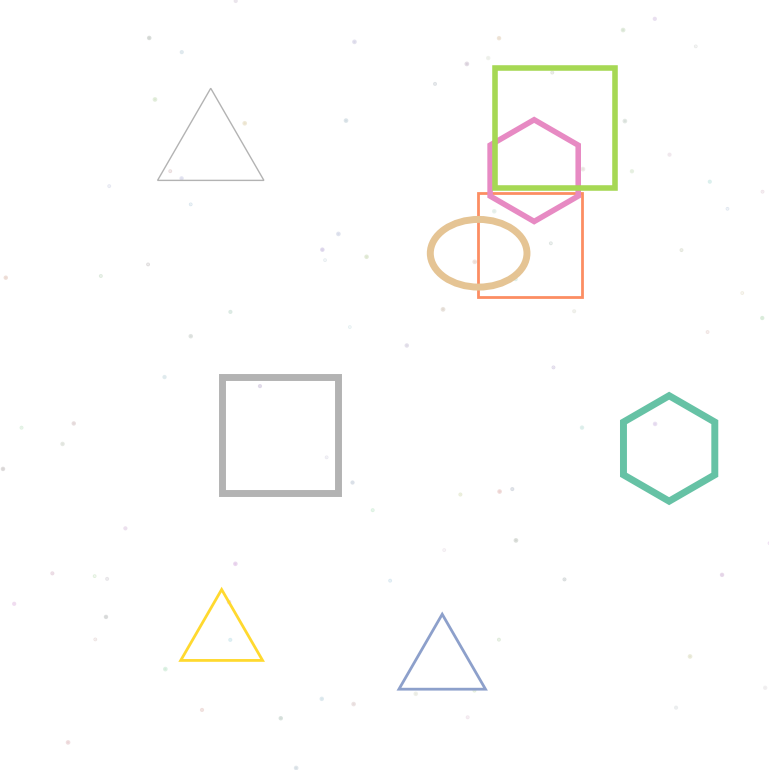[{"shape": "hexagon", "thickness": 2.5, "radius": 0.34, "center": [0.869, 0.418]}, {"shape": "square", "thickness": 1, "radius": 0.34, "center": [0.688, 0.682]}, {"shape": "triangle", "thickness": 1, "radius": 0.32, "center": [0.574, 0.137]}, {"shape": "hexagon", "thickness": 2, "radius": 0.33, "center": [0.694, 0.778]}, {"shape": "square", "thickness": 2, "radius": 0.39, "center": [0.72, 0.834]}, {"shape": "triangle", "thickness": 1, "radius": 0.31, "center": [0.288, 0.173]}, {"shape": "oval", "thickness": 2.5, "radius": 0.31, "center": [0.622, 0.671]}, {"shape": "triangle", "thickness": 0.5, "radius": 0.4, "center": [0.274, 0.806]}, {"shape": "square", "thickness": 2.5, "radius": 0.38, "center": [0.364, 0.435]}]